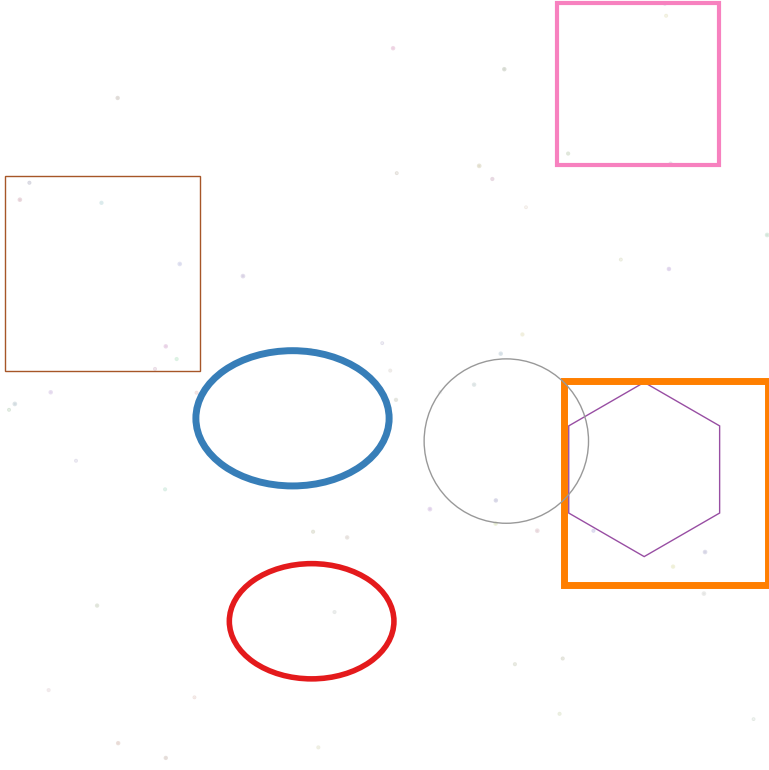[{"shape": "oval", "thickness": 2, "radius": 0.53, "center": [0.405, 0.193]}, {"shape": "oval", "thickness": 2.5, "radius": 0.63, "center": [0.38, 0.457]}, {"shape": "hexagon", "thickness": 0.5, "radius": 0.57, "center": [0.837, 0.39]}, {"shape": "square", "thickness": 2.5, "radius": 0.66, "center": [0.865, 0.372]}, {"shape": "square", "thickness": 0.5, "radius": 0.63, "center": [0.133, 0.645]}, {"shape": "square", "thickness": 1.5, "radius": 0.53, "center": [0.829, 0.891]}, {"shape": "circle", "thickness": 0.5, "radius": 0.53, "center": [0.658, 0.427]}]